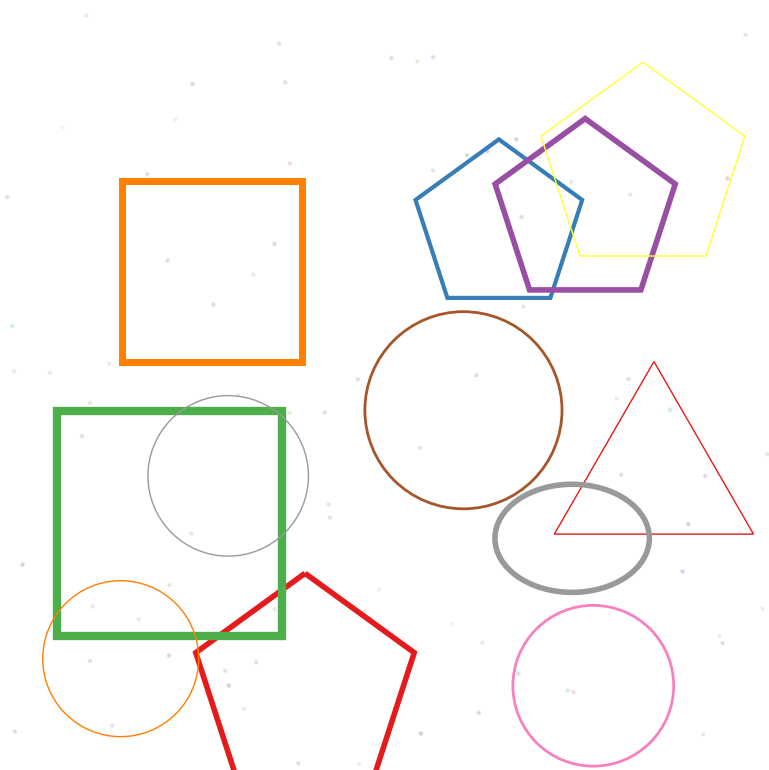[{"shape": "triangle", "thickness": 0.5, "radius": 0.75, "center": [0.849, 0.381]}, {"shape": "pentagon", "thickness": 2, "radius": 0.75, "center": [0.396, 0.106]}, {"shape": "pentagon", "thickness": 1.5, "radius": 0.57, "center": [0.648, 0.705]}, {"shape": "square", "thickness": 3, "radius": 0.73, "center": [0.22, 0.32]}, {"shape": "pentagon", "thickness": 2, "radius": 0.61, "center": [0.76, 0.723]}, {"shape": "circle", "thickness": 0.5, "radius": 0.51, "center": [0.157, 0.145]}, {"shape": "square", "thickness": 2.5, "radius": 0.59, "center": [0.275, 0.648]}, {"shape": "pentagon", "thickness": 0.5, "radius": 0.7, "center": [0.835, 0.78]}, {"shape": "circle", "thickness": 1, "radius": 0.64, "center": [0.602, 0.467]}, {"shape": "circle", "thickness": 1, "radius": 0.52, "center": [0.77, 0.109]}, {"shape": "oval", "thickness": 2, "radius": 0.5, "center": [0.743, 0.301]}, {"shape": "circle", "thickness": 0.5, "radius": 0.52, "center": [0.296, 0.382]}]